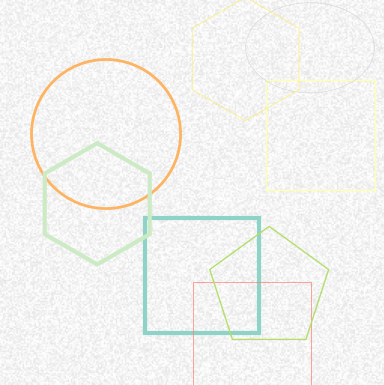[{"shape": "square", "thickness": 3, "radius": 0.75, "center": [0.524, 0.285]}, {"shape": "square", "thickness": 1, "radius": 0.71, "center": [0.833, 0.648]}, {"shape": "square", "thickness": 0.5, "radius": 0.77, "center": [0.654, 0.115]}, {"shape": "circle", "thickness": 2, "radius": 0.97, "center": [0.275, 0.652]}, {"shape": "pentagon", "thickness": 1, "radius": 0.81, "center": [0.699, 0.25]}, {"shape": "oval", "thickness": 0.5, "radius": 0.84, "center": [0.805, 0.876]}, {"shape": "hexagon", "thickness": 3, "radius": 0.79, "center": [0.253, 0.471]}, {"shape": "hexagon", "thickness": 0.5, "radius": 0.8, "center": [0.638, 0.847]}]